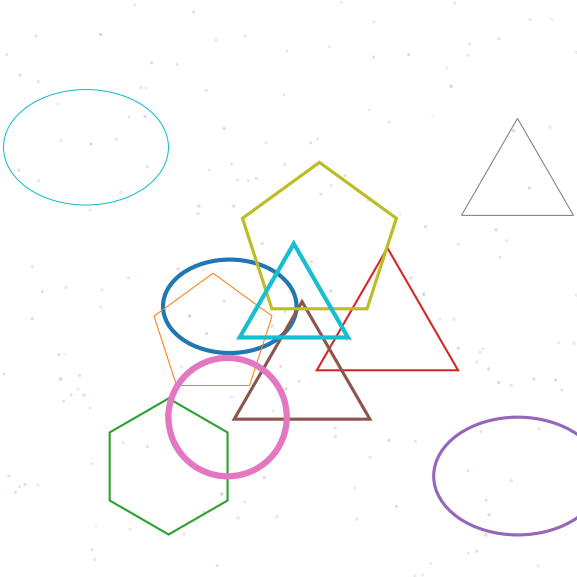[{"shape": "oval", "thickness": 2, "radius": 0.58, "center": [0.398, 0.469]}, {"shape": "pentagon", "thickness": 0.5, "radius": 0.54, "center": [0.369, 0.419]}, {"shape": "hexagon", "thickness": 1, "radius": 0.59, "center": [0.292, 0.191]}, {"shape": "triangle", "thickness": 1, "radius": 0.71, "center": [0.671, 0.429]}, {"shape": "oval", "thickness": 1.5, "radius": 0.73, "center": [0.897, 0.175]}, {"shape": "triangle", "thickness": 1.5, "radius": 0.68, "center": [0.523, 0.341]}, {"shape": "circle", "thickness": 3, "radius": 0.51, "center": [0.394, 0.277]}, {"shape": "triangle", "thickness": 0.5, "radius": 0.56, "center": [0.896, 0.682]}, {"shape": "pentagon", "thickness": 1.5, "radius": 0.7, "center": [0.553, 0.578]}, {"shape": "triangle", "thickness": 2, "radius": 0.54, "center": [0.509, 0.469]}, {"shape": "oval", "thickness": 0.5, "radius": 0.71, "center": [0.149, 0.744]}]